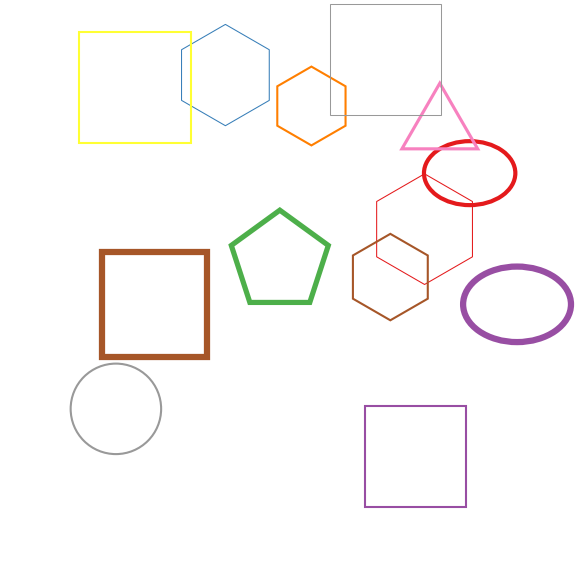[{"shape": "oval", "thickness": 2, "radius": 0.4, "center": [0.813, 0.699]}, {"shape": "hexagon", "thickness": 0.5, "radius": 0.48, "center": [0.735, 0.602]}, {"shape": "hexagon", "thickness": 0.5, "radius": 0.44, "center": [0.39, 0.869]}, {"shape": "pentagon", "thickness": 2.5, "radius": 0.44, "center": [0.485, 0.547]}, {"shape": "oval", "thickness": 3, "radius": 0.47, "center": [0.895, 0.472]}, {"shape": "square", "thickness": 1, "radius": 0.44, "center": [0.719, 0.208]}, {"shape": "hexagon", "thickness": 1, "radius": 0.34, "center": [0.539, 0.816]}, {"shape": "square", "thickness": 1, "radius": 0.48, "center": [0.234, 0.848]}, {"shape": "hexagon", "thickness": 1, "radius": 0.37, "center": [0.676, 0.519]}, {"shape": "square", "thickness": 3, "radius": 0.46, "center": [0.267, 0.472]}, {"shape": "triangle", "thickness": 1.5, "radius": 0.38, "center": [0.762, 0.779]}, {"shape": "square", "thickness": 0.5, "radius": 0.48, "center": [0.668, 0.896]}, {"shape": "circle", "thickness": 1, "radius": 0.39, "center": [0.201, 0.291]}]